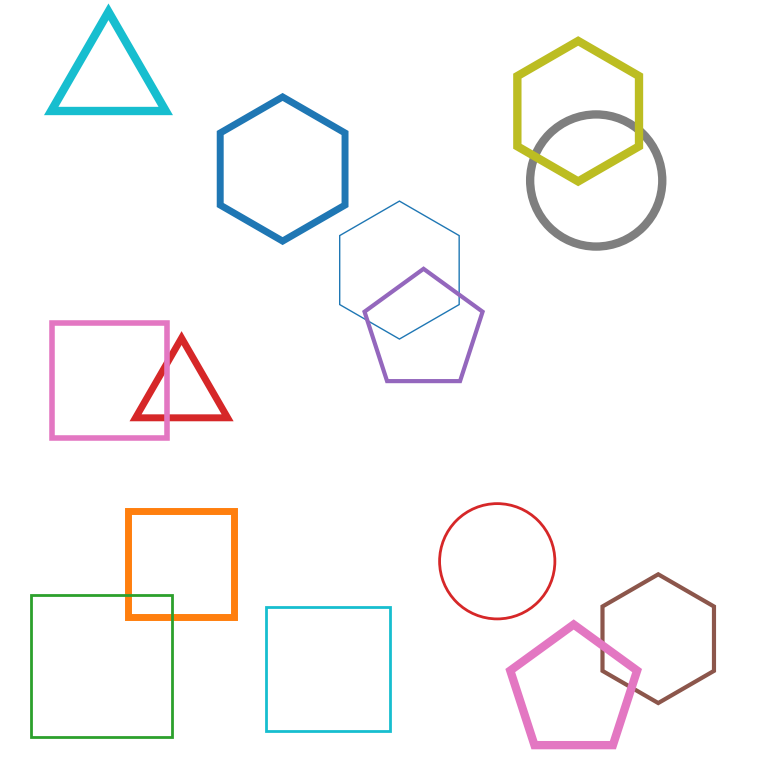[{"shape": "hexagon", "thickness": 2.5, "radius": 0.47, "center": [0.367, 0.781]}, {"shape": "hexagon", "thickness": 0.5, "radius": 0.45, "center": [0.519, 0.649]}, {"shape": "square", "thickness": 2.5, "radius": 0.35, "center": [0.235, 0.267]}, {"shape": "square", "thickness": 1, "radius": 0.46, "center": [0.132, 0.135]}, {"shape": "circle", "thickness": 1, "radius": 0.37, "center": [0.646, 0.271]}, {"shape": "triangle", "thickness": 2.5, "radius": 0.35, "center": [0.236, 0.492]}, {"shape": "pentagon", "thickness": 1.5, "radius": 0.4, "center": [0.55, 0.57]}, {"shape": "hexagon", "thickness": 1.5, "radius": 0.42, "center": [0.855, 0.171]}, {"shape": "pentagon", "thickness": 3, "radius": 0.43, "center": [0.745, 0.102]}, {"shape": "square", "thickness": 2, "radius": 0.37, "center": [0.142, 0.506]}, {"shape": "circle", "thickness": 3, "radius": 0.43, "center": [0.774, 0.766]}, {"shape": "hexagon", "thickness": 3, "radius": 0.46, "center": [0.751, 0.856]}, {"shape": "square", "thickness": 1, "radius": 0.4, "center": [0.426, 0.131]}, {"shape": "triangle", "thickness": 3, "radius": 0.43, "center": [0.141, 0.899]}]